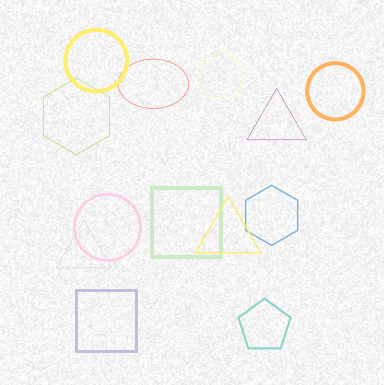[{"shape": "pentagon", "thickness": 1.5, "radius": 0.36, "center": [0.687, 0.153]}, {"shape": "pentagon", "thickness": 0.5, "radius": 0.34, "center": [0.574, 0.802]}, {"shape": "square", "thickness": 2, "radius": 0.39, "center": [0.275, 0.168]}, {"shape": "oval", "thickness": 0.5, "radius": 0.46, "center": [0.398, 0.782]}, {"shape": "hexagon", "thickness": 1, "radius": 0.39, "center": [0.706, 0.441]}, {"shape": "circle", "thickness": 3, "radius": 0.37, "center": [0.871, 0.763]}, {"shape": "hexagon", "thickness": 0.5, "radius": 0.5, "center": [0.199, 0.698]}, {"shape": "circle", "thickness": 2, "radius": 0.43, "center": [0.279, 0.409]}, {"shape": "triangle", "thickness": 0.5, "radius": 0.42, "center": [0.218, 0.346]}, {"shape": "triangle", "thickness": 0.5, "radius": 0.44, "center": [0.719, 0.681]}, {"shape": "square", "thickness": 3, "radius": 0.45, "center": [0.485, 0.422]}, {"shape": "triangle", "thickness": 1, "radius": 0.49, "center": [0.593, 0.392]}, {"shape": "circle", "thickness": 3, "radius": 0.4, "center": [0.25, 0.843]}]